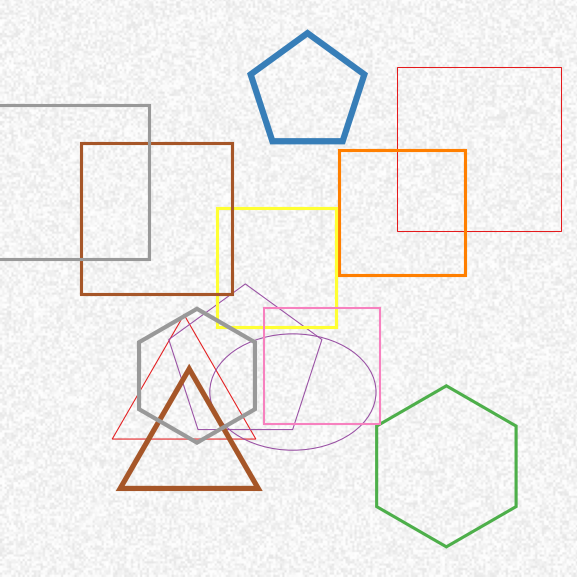[{"shape": "square", "thickness": 0.5, "radius": 0.71, "center": [0.829, 0.741]}, {"shape": "triangle", "thickness": 0.5, "radius": 0.72, "center": [0.319, 0.311]}, {"shape": "pentagon", "thickness": 3, "radius": 0.52, "center": [0.532, 0.838]}, {"shape": "hexagon", "thickness": 1.5, "radius": 0.7, "center": [0.773, 0.192]}, {"shape": "pentagon", "thickness": 0.5, "radius": 0.7, "center": [0.425, 0.368]}, {"shape": "oval", "thickness": 0.5, "radius": 0.72, "center": [0.507, 0.32]}, {"shape": "square", "thickness": 1.5, "radius": 0.54, "center": [0.696, 0.631]}, {"shape": "square", "thickness": 1.5, "radius": 0.52, "center": [0.478, 0.536]}, {"shape": "triangle", "thickness": 2.5, "radius": 0.69, "center": [0.328, 0.222]}, {"shape": "square", "thickness": 1.5, "radius": 0.65, "center": [0.271, 0.621]}, {"shape": "square", "thickness": 1, "radius": 0.5, "center": [0.558, 0.365]}, {"shape": "square", "thickness": 1.5, "radius": 0.67, "center": [0.125, 0.684]}, {"shape": "hexagon", "thickness": 2, "radius": 0.58, "center": [0.341, 0.349]}]